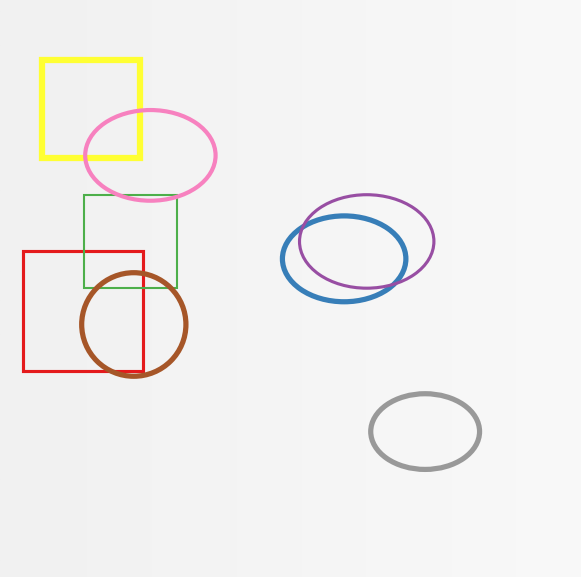[{"shape": "square", "thickness": 1.5, "radius": 0.52, "center": [0.143, 0.461]}, {"shape": "oval", "thickness": 2.5, "radius": 0.53, "center": [0.592, 0.551]}, {"shape": "square", "thickness": 1, "radius": 0.4, "center": [0.224, 0.581]}, {"shape": "oval", "thickness": 1.5, "radius": 0.58, "center": [0.631, 0.581]}, {"shape": "square", "thickness": 3, "radius": 0.42, "center": [0.156, 0.81]}, {"shape": "circle", "thickness": 2.5, "radius": 0.45, "center": [0.23, 0.437]}, {"shape": "oval", "thickness": 2, "radius": 0.56, "center": [0.259, 0.73]}, {"shape": "oval", "thickness": 2.5, "radius": 0.47, "center": [0.731, 0.252]}]